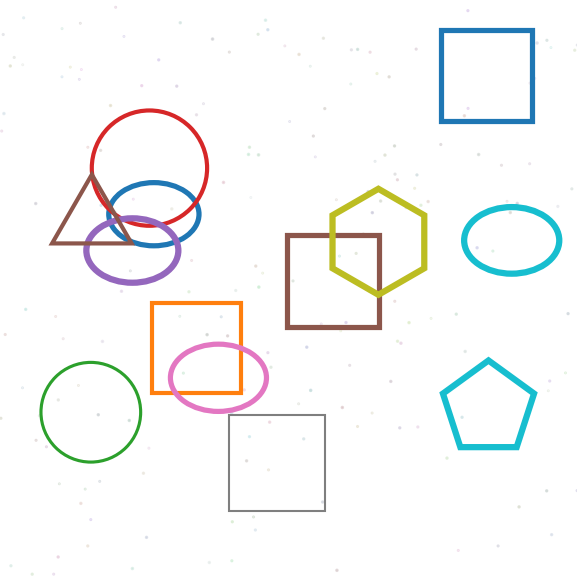[{"shape": "square", "thickness": 2.5, "radius": 0.39, "center": [0.842, 0.868]}, {"shape": "oval", "thickness": 2.5, "radius": 0.39, "center": [0.266, 0.628]}, {"shape": "square", "thickness": 2, "radius": 0.39, "center": [0.34, 0.397]}, {"shape": "circle", "thickness": 1.5, "radius": 0.43, "center": [0.157, 0.285]}, {"shape": "circle", "thickness": 2, "radius": 0.5, "center": [0.259, 0.708]}, {"shape": "oval", "thickness": 3, "radius": 0.4, "center": [0.229, 0.565]}, {"shape": "square", "thickness": 2.5, "radius": 0.4, "center": [0.577, 0.513]}, {"shape": "triangle", "thickness": 2, "radius": 0.4, "center": [0.159, 0.617]}, {"shape": "oval", "thickness": 2.5, "radius": 0.42, "center": [0.378, 0.345]}, {"shape": "square", "thickness": 1, "radius": 0.42, "center": [0.479, 0.198]}, {"shape": "hexagon", "thickness": 3, "radius": 0.46, "center": [0.655, 0.58]}, {"shape": "pentagon", "thickness": 3, "radius": 0.41, "center": [0.846, 0.292]}, {"shape": "oval", "thickness": 3, "radius": 0.41, "center": [0.886, 0.583]}]